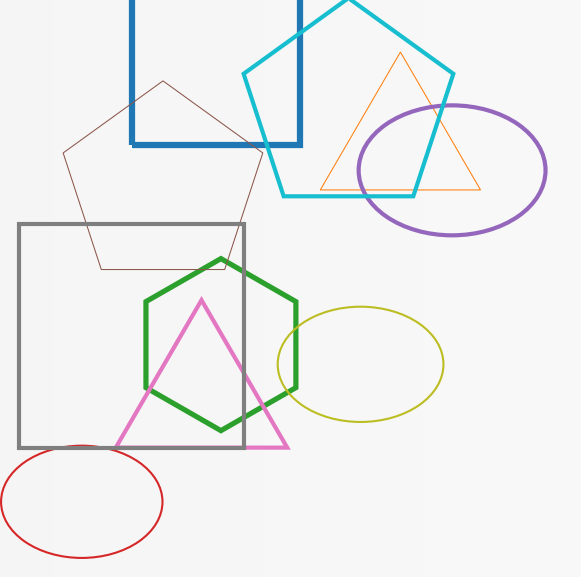[{"shape": "square", "thickness": 3, "radius": 0.72, "center": [0.372, 0.893]}, {"shape": "triangle", "thickness": 0.5, "radius": 0.8, "center": [0.689, 0.75]}, {"shape": "hexagon", "thickness": 2.5, "radius": 0.74, "center": [0.38, 0.402]}, {"shape": "oval", "thickness": 1, "radius": 0.69, "center": [0.141, 0.13]}, {"shape": "oval", "thickness": 2, "radius": 0.8, "center": [0.778, 0.704]}, {"shape": "pentagon", "thickness": 0.5, "radius": 0.9, "center": [0.28, 0.679]}, {"shape": "triangle", "thickness": 2, "radius": 0.85, "center": [0.347, 0.309]}, {"shape": "square", "thickness": 2, "radius": 0.97, "center": [0.226, 0.418]}, {"shape": "oval", "thickness": 1, "radius": 0.71, "center": [0.62, 0.368]}, {"shape": "pentagon", "thickness": 2, "radius": 0.95, "center": [0.6, 0.813]}]